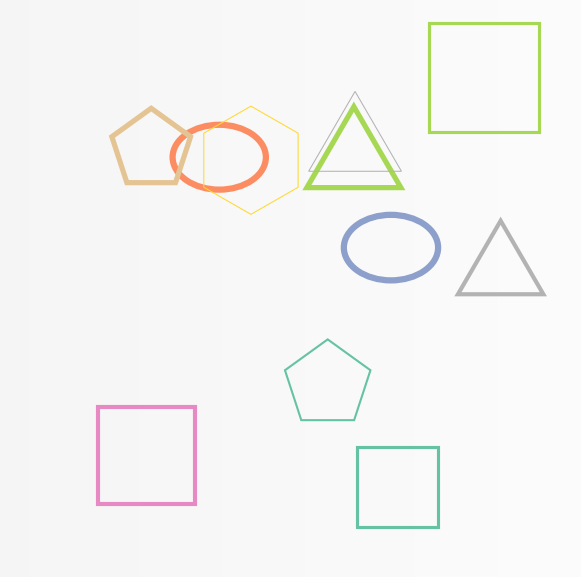[{"shape": "square", "thickness": 1.5, "radius": 0.35, "center": [0.684, 0.156]}, {"shape": "pentagon", "thickness": 1, "radius": 0.39, "center": [0.564, 0.334]}, {"shape": "oval", "thickness": 3, "radius": 0.4, "center": [0.377, 0.727]}, {"shape": "oval", "thickness": 3, "radius": 0.41, "center": [0.673, 0.57]}, {"shape": "square", "thickness": 2, "radius": 0.42, "center": [0.252, 0.21]}, {"shape": "triangle", "thickness": 2.5, "radius": 0.47, "center": [0.609, 0.721]}, {"shape": "square", "thickness": 1.5, "radius": 0.47, "center": [0.832, 0.865]}, {"shape": "hexagon", "thickness": 0.5, "radius": 0.47, "center": [0.432, 0.722]}, {"shape": "pentagon", "thickness": 2.5, "radius": 0.36, "center": [0.26, 0.74]}, {"shape": "triangle", "thickness": 0.5, "radius": 0.46, "center": [0.611, 0.749]}, {"shape": "triangle", "thickness": 2, "radius": 0.42, "center": [0.861, 0.532]}]